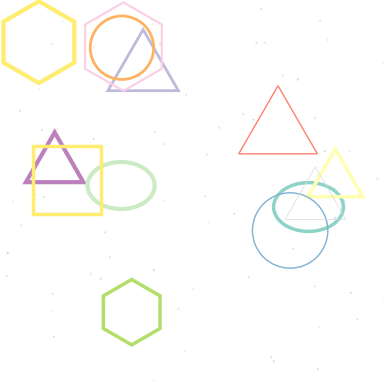[{"shape": "oval", "thickness": 2.5, "radius": 0.45, "center": [0.801, 0.462]}, {"shape": "triangle", "thickness": 2.5, "radius": 0.41, "center": [0.871, 0.53]}, {"shape": "triangle", "thickness": 2, "radius": 0.53, "center": [0.372, 0.817]}, {"shape": "triangle", "thickness": 1, "radius": 0.59, "center": [0.722, 0.659]}, {"shape": "circle", "thickness": 1, "radius": 0.49, "center": [0.754, 0.401]}, {"shape": "circle", "thickness": 2, "radius": 0.41, "center": [0.317, 0.876]}, {"shape": "hexagon", "thickness": 2.5, "radius": 0.42, "center": [0.342, 0.189]}, {"shape": "hexagon", "thickness": 1.5, "radius": 0.57, "center": [0.321, 0.879]}, {"shape": "triangle", "thickness": 0.5, "radius": 0.45, "center": [0.819, 0.476]}, {"shape": "triangle", "thickness": 3, "radius": 0.43, "center": [0.142, 0.57]}, {"shape": "oval", "thickness": 3, "radius": 0.44, "center": [0.315, 0.518]}, {"shape": "hexagon", "thickness": 3, "radius": 0.53, "center": [0.101, 0.89]}, {"shape": "square", "thickness": 2.5, "radius": 0.44, "center": [0.174, 0.533]}]